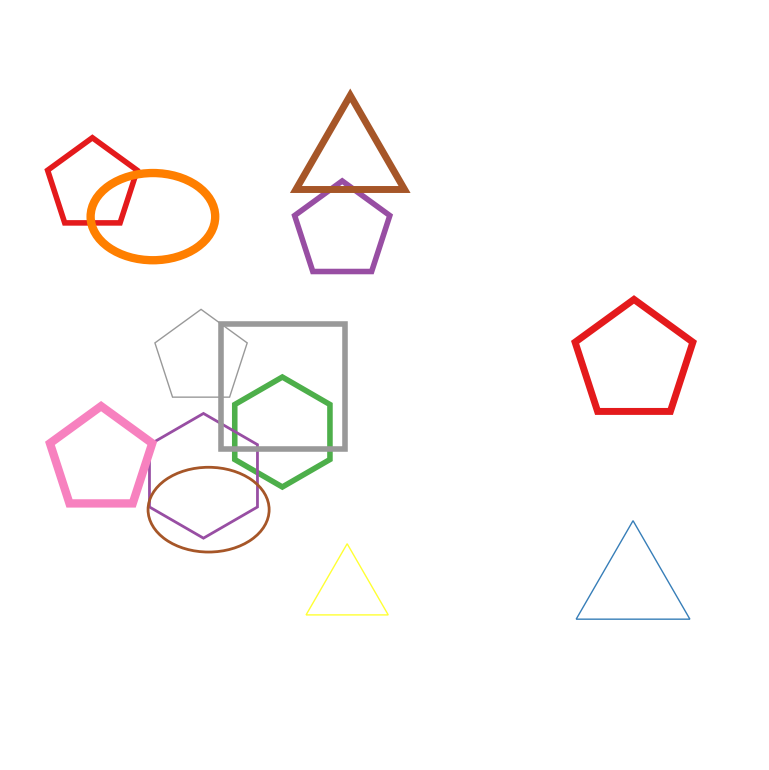[{"shape": "pentagon", "thickness": 2, "radius": 0.31, "center": [0.12, 0.76]}, {"shape": "pentagon", "thickness": 2.5, "radius": 0.4, "center": [0.823, 0.531]}, {"shape": "triangle", "thickness": 0.5, "radius": 0.43, "center": [0.822, 0.239]}, {"shape": "hexagon", "thickness": 2, "radius": 0.36, "center": [0.367, 0.439]}, {"shape": "hexagon", "thickness": 1, "radius": 0.4, "center": [0.264, 0.382]}, {"shape": "pentagon", "thickness": 2, "radius": 0.32, "center": [0.444, 0.7]}, {"shape": "oval", "thickness": 3, "radius": 0.4, "center": [0.199, 0.719]}, {"shape": "triangle", "thickness": 0.5, "radius": 0.31, "center": [0.451, 0.232]}, {"shape": "triangle", "thickness": 2.5, "radius": 0.41, "center": [0.455, 0.795]}, {"shape": "oval", "thickness": 1, "radius": 0.39, "center": [0.271, 0.338]}, {"shape": "pentagon", "thickness": 3, "radius": 0.35, "center": [0.131, 0.403]}, {"shape": "square", "thickness": 2, "radius": 0.4, "center": [0.367, 0.498]}, {"shape": "pentagon", "thickness": 0.5, "radius": 0.32, "center": [0.261, 0.535]}]